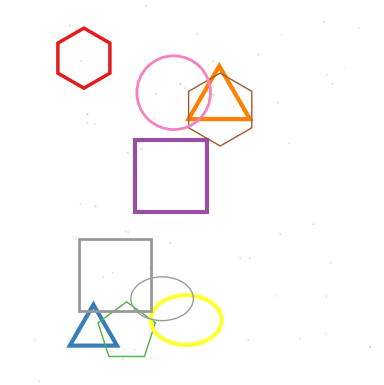[{"shape": "hexagon", "thickness": 2.5, "radius": 0.39, "center": [0.218, 0.849]}, {"shape": "triangle", "thickness": 3, "radius": 0.35, "center": [0.243, 0.138]}, {"shape": "pentagon", "thickness": 1, "radius": 0.39, "center": [0.329, 0.137]}, {"shape": "square", "thickness": 3, "radius": 0.47, "center": [0.443, 0.544]}, {"shape": "triangle", "thickness": 3, "radius": 0.46, "center": [0.569, 0.737]}, {"shape": "oval", "thickness": 3, "radius": 0.46, "center": [0.484, 0.169]}, {"shape": "hexagon", "thickness": 1, "radius": 0.47, "center": [0.572, 0.715]}, {"shape": "circle", "thickness": 2, "radius": 0.48, "center": [0.451, 0.759]}, {"shape": "square", "thickness": 2, "radius": 0.47, "center": [0.3, 0.286]}, {"shape": "oval", "thickness": 1, "radius": 0.41, "center": [0.421, 0.224]}]